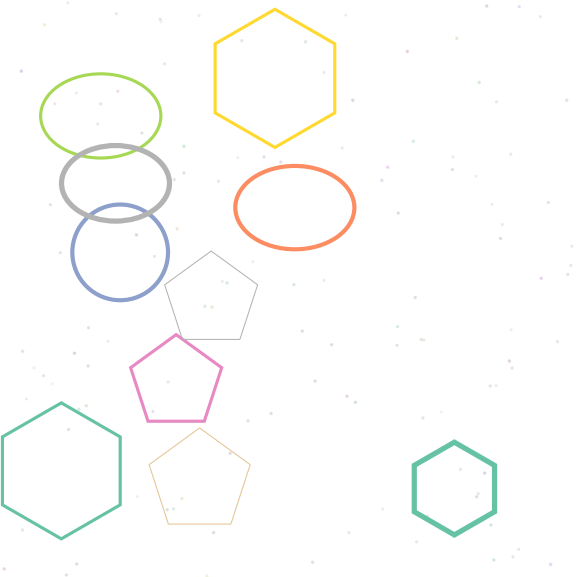[{"shape": "hexagon", "thickness": 1.5, "radius": 0.59, "center": [0.106, 0.184]}, {"shape": "hexagon", "thickness": 2.5, "radius": 0.4, "center": [0.787, 0.153]}, {"shape": "oval", "thickness": 2, "radius": 0.52, "center": [0.511, 0.64]}, {"shape": "circle", "thickness": 2, "radius": 0.41, "center": [0.208, 0.562]}, {"shape": "pentagon", "thickness": 1.5, "radius": 0.41, "center": [0.305, 0.337]}, {"shape": "oval", "thickness": 1.5, "radius": 0.52, "center": [0.174, 0.798]}, {"shape": "hexagon", "thickness": 1.5, "radius": 0.6, "center": [0.476, 0.863]}, {"shape": "pentagon", "thickness": 0.5, "radius": 0.46, "center": [0.346, 0.166]}, {"shape": "pentagon", "thickness": 0.5, "radius": 0.42, "center": [0.366, 0.48]}, {"shape": "oval", "thickness": 2.5, "radius": 0.47, "center": [0.2, 0.682]}]